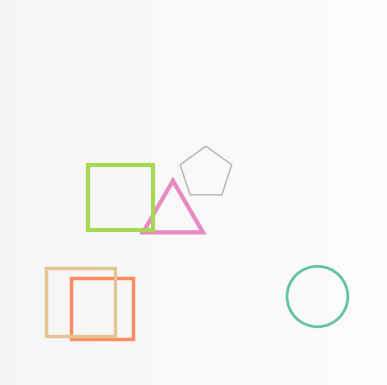[{"shape": "circle", "thickness": 2, "radius": 0.39, "center": [0.819, 0.23]}, {"shape": "square", "thickness": 2.5, "radius": 0.4, "center": [0.264, 0.198]}, {"shape": "triangle", "thickness": 3, "radius": 0.45, "center": [0.446, 0.441]}, {"shape": "square", "thickness": 3, "radius": 0.42, "center": [0.311, 0.486]}, {"shape": "square", "thickness": 2.5, "radius": 0.44, "center": [0.207, 0.215]}, {"shape": "pentagon", "thickness": 1, "radius": 0.35, "center": [0.532, 0.55]}]